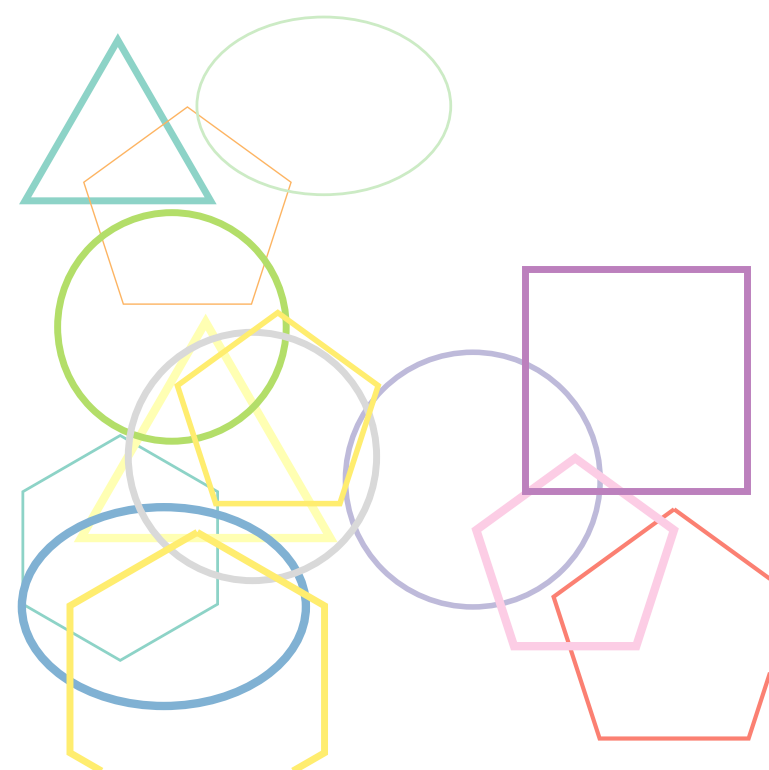[{"shape": "hexagon", "thickness": 1, "radius": 0.73, "center": [0.156, 0.288]}, {"shape": "triangle", "thickness": 2.5, "radius": 0.7, "center": [0.153, 0.809]}, {"shape": "triangle", "thickness": 3, "radius": 0.94, "center": [0.267, 0.395]}, {"shape": "circle", "thickness": 2, "radius": 0.83, "center": [0.614, 0.377]}, {"shape": "pentagon", "thickness": 1.5, "radius": 0.82, "center": [0.875, 0.174]}, {"shape": "oval", "thickness": 3, "radius": 0.92, "center": [0.213, 0.212]}, {"shape": "pentagon", "thickness": 0.5, "radius": 0.71, "center": [0.243, 0.72]}, {"shape": "circle", "thickness": 2.5, "radius": 0.74, "center": [0.223, 0.575]}, {"shape": "pentagon", "thickness": 3, "radius": 0.67, "center": [0.747, 0.27]}, {"shape": "circle", "thickness": 2.5, "radius": 0.81, "center": [0.328, 0.407]}, {"shape": "square", "thickness": 2.5, "radius": 0.72, "center": [0.826, 0.506]}, {"shape": "oval", "thickness": 1, "radius": 0.82, "center": [0.421, 0.863]}, {"shape": "hexagon", "thickness": 2.5, "radius": 0.95, "center": [0.256, 0.118]}, {"shape": "pentagon", "thickness": 2, "radius": 0.69, "center": [0.361, 0.457]}]